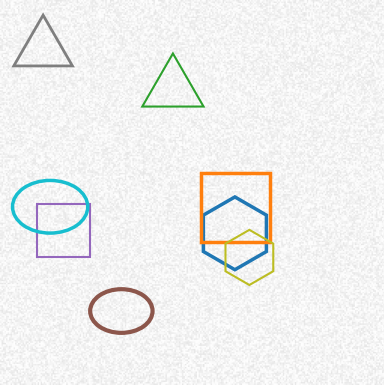[{"shape": "hexagon", "thickness": 2.5, "radius": 0.47, "center": [0.61, 0.394]}, {"shape": "square", "thickness": 2.5, "radius": 0.45, "center": [0.611, 0.461]}, {"shape": "triangle", "thickness": 1.5, "radius": 0.46, "center": [0.449, 0.769]}, {"shape": "square", "thickness": 1.5, "radius": 0.34, "center": [0.164, 0.402]}, {"shape": "oval", "thickness": 3, "radius": 0.41, "center": [0.315, 0.192]}, {"shape": "triangle", "thickness": 2, "radius": 0.44, "center": [0.112, 0.873]}, {"shape": "hexagon", "thickness": 1.5, "radius": 0.36, "center": [0.648, 0.331]}, {"shape": "oval", "thickness": 2.5, "radius": 0.49, "center": [0.13, 0.463]}]